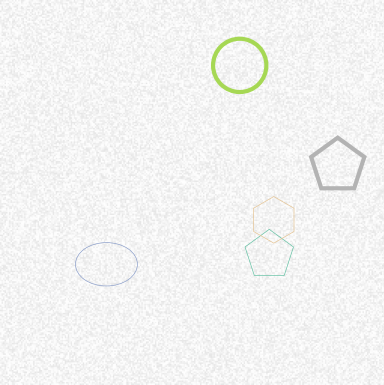[{"shape": "pentagon", "thickness": 0.5, "radius": 0.33, "center": [0.699, 0.338]}, {"shape": "oval", "thickness": 0.5, "radius": 0.4, "center": [0.276, 0.314]}, {"shape": "circle", "thickness": 3, "radius": 0.35, "center": [0.623, 0.83]}, {"shape": "hexagon", "thickness": 0.5, "radius": 0.3, "center": [0.711, 0.429]}, {"shape": "pentagon", "thickness": 3, "radius": 0.36, "center": [0.877, 0.57]}]